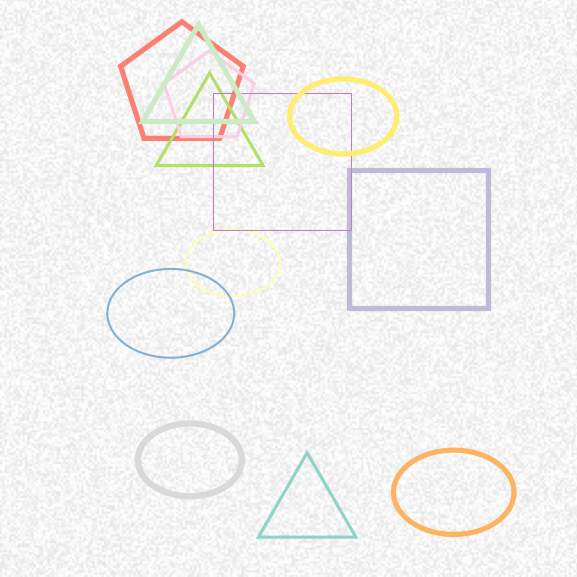[{"shape": "triangle", "thickness": 1.5, "radius": 0.49, "center": [0.532, 0.118]}, {"shape": "oval", "thickness": 1, "radius": 0.41, "center": [0.403, 0.544]}, {"shape": "square", "thickness": 2.5, "radius": 0.6, "center": [0.724, 0.585]}, {"shape": "pentagon", "thickness": 2.5, "radius": 0.56, "center": [0.315, 0.85]}, {"shape": "oval", "thickness": 1, "radius": 0.55, "center": [0.296, 0.457]}, {"shape": "oval", "thickness": 2.5, "radius": 0.52, "center": [0.786, 0.147]}, {"shape": "triangle", "thickness": 1.5, "radius": 0.53, "center": [0.363, 0.766]}, {"shape": "pentagon", "thickness": 1.5, "radius": 0.41, "center": [0.362, 0.829]}, {"shape": "oval", "thickness": 3, "radius": 0.45, "center": [0.329, 0.203]}, {"shape": "square", "thickness": 0.5, "radius": 0.59, "center": [0.488, 0.719]}, {"shape": "triangle", "thickness": 2.5, "radius": 0.56, "center": [0.344, 0.845]}, {"shape": "oval", "thickness": 2.5, "radius": 0.46, "center": [0.594, 0.798]}]